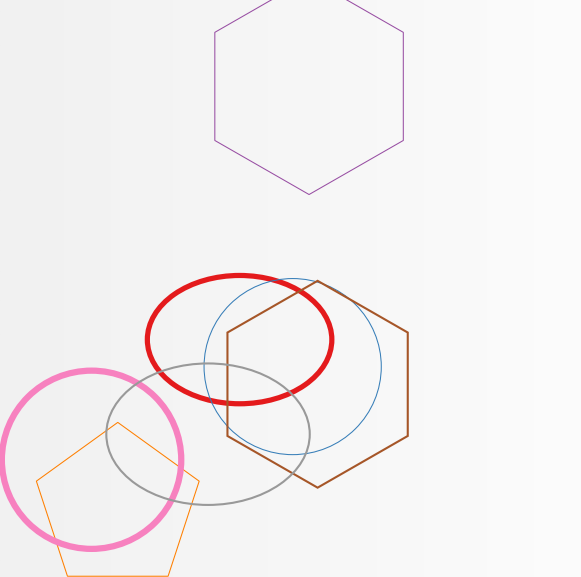[{"shape": "oval", "thickness": 2.5, "radius": 0.79, "center": [0.412, 0.411]}, {"shape": "circle", "thickness": 0.5, "radius": 0.76, "center": [0.504, 0.364]}, {"shape": "hexagon", "thickness": 0.5, "radius": 0.94, "center": [0.532, 0.85]}, {"shape": "pentagon", "thickness": 0.5, "radius": 0.74, "center": [0.203, 0.12]}, {"shape": "hexagon", "thickness": 1, "radius": 0.9, "center": [0.546, 0.334]}, {"shape": "circle", "thickness": 3, "radius": 0.77, "center": [0.158, 0.203]}, {"shape": "oval", "thickness": 1, "radius": 0.87, "center": [0.358, 0.247]}]